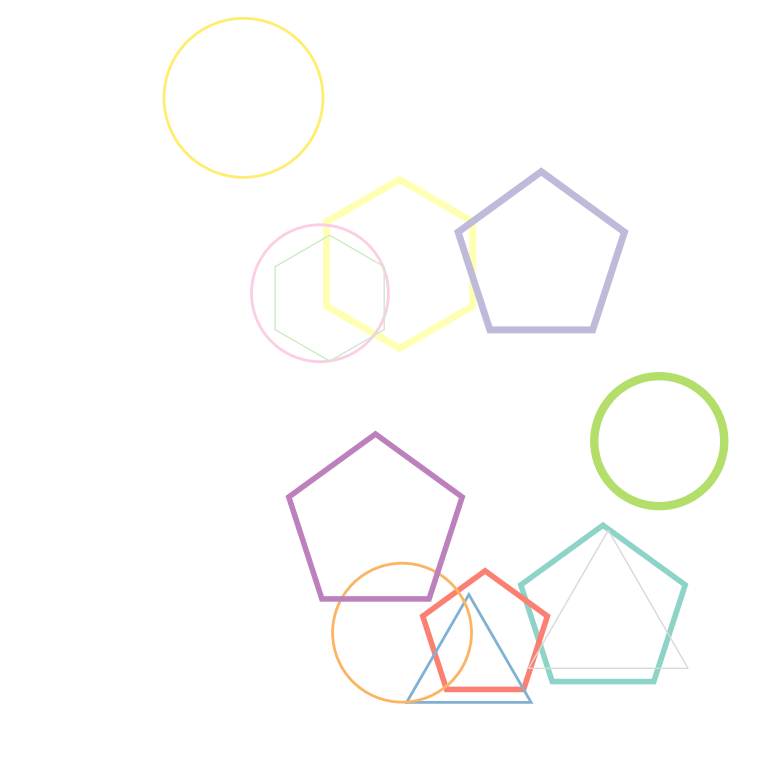[{"shape": "pentagon", "thickness": 2, "radius": 0.56, "center": [0.783, 0.206]}, {"shape": "hexagon", "thickness": 2.5, "radius": 0.55, "center": [0.519, 0.657]}, {"shape": "pentagon", "thickness": 2.5, "radius": 0.57, "center": [0.703, 0.663]}, {"shape": "pentagon", "thickness": 2, "radius": 0.43, "center": [0.63, 0.174]}, {"shape": "triangle", "thickness": 1, "radius": 0.47, "center": [0.609, 0.134]}, {"shape": "circle", "thickness": 1, "radius": 0.45, "center": [0.522, 0.178]}, {"shape": "circle", "thickness": 3, "radius": 0.42, "center": [0.856, 0.427]}, {"shape": "circle", "thickness": 1, "radius": 0.44, "center": [0.416, 0.619]}, {"shape": "triangle", "thickness": 0.5, "radius": 0.6, "center": [0.79, 0.192]}, {"shape": "pentagon", "thickness": 2, "radius": 0.59, "center": [0.488, 0.318]}, {"shape": "hexagon", "thickness": 0.5, "radius": 0.41, "center": [0.428, 0.613]}, {"shape": "circle", "thickness": 1, "radius": 0.52, "center": [0.316, 0.873]}]